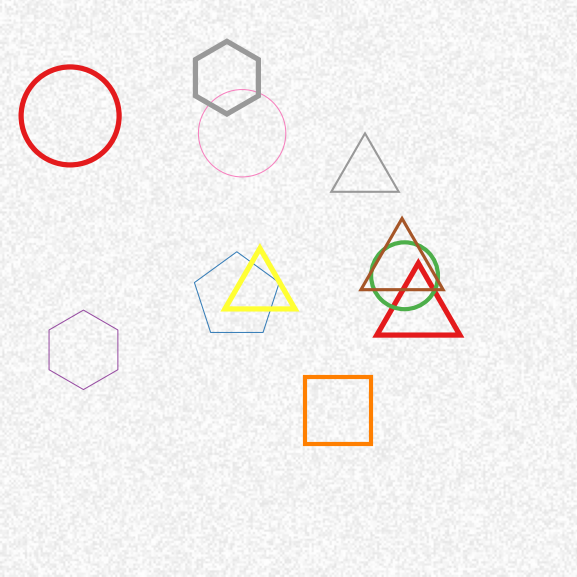[{"shape": "triangle", "thickness": 2.5, "radius": 0.42, "center": [0.724, 0.46]}, {"shape": "circle", "thickness": 2.5, "radius": 0.42, "center": [0.121, 0.798]}, {"shape": "pentagon", "thickness": 0.5, "radius": 0.39, "center": [0.41, 0.486]}, {"shape": "circle", "thickness": 2, "radius": 0.29, "center": [0.701, 0.522]}, {"shape": "hexagon", "thickness": 0.5, "radius": 0.34, "center": [0.145, 0.393]}, {"shape": "square", "thickness": 2, "radius": 0.29, "center": [0.585, 0.288]}, {"shape": "triangle", "thickness": 2.5, "radius": 0.35, "center": [0.45, 0.499]}, {"shape": "triangle", "thickness": 1.5, "radius": 0.41, "center": [0.696, 0.539]}, {"shape": "circle", "thickness": 0.5, "radius": 0.38, "center": [0.419, 0.768]}, {"shape": "hexagon", "thickness": 2.5, "radius": 0.31, "center": [0.393, 0.865]}, {"shape": "triangle", "thickness": 1, "radius": 0.34, "center": [0.632, 0.701]}]